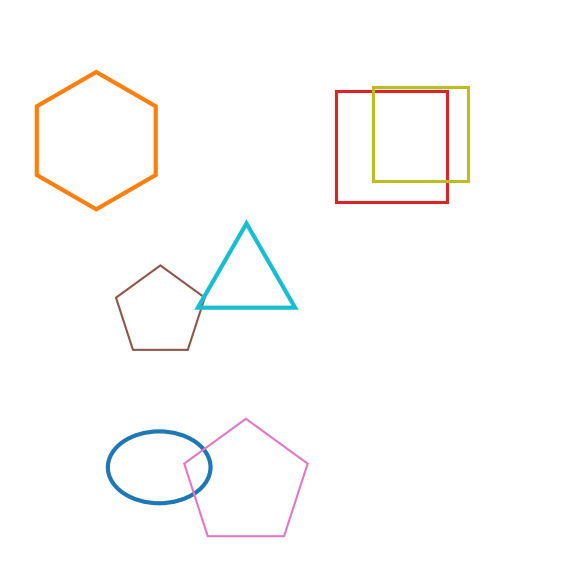[{"shape": "oval", "thickness": 2, "radius": 0.44, "center": [0.276, 0.19]}, {"shape": "hexagon", "thickness": 2, "radius": 0.59, "center": [0.167, 0.756]}, {"shape": "square", "thickness": 1.5, "radius": 0.48, "center": [0.678, 0.746]}, {"shape": "pentagon", "thickness": 1, "radius": 0.4, "center": [0.278, 0.459]}, {"shape": "pentagon", "thickness": 1, "radius": 0.56, "center": [0.426, 0.162]}, {"shape": "square", "thickness": 1.5, "radius": 0.41, "center": [0.728, 0.767]}, {"shape": "triangle", "thickness": 2, "radius": 0.49, "center": [0.427, 0.515]}]